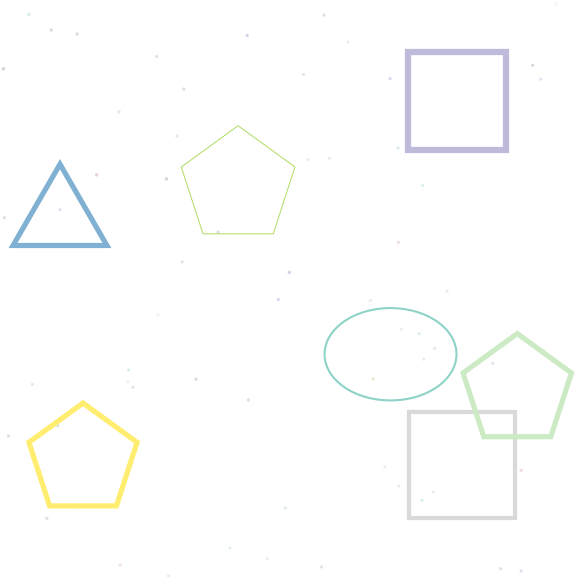[{"shape": "oval", "thickness": 1, "radius": 0.57, "center": [0.676, 0.386]}, {"shape": "square", "thickness": 3, "radius": 0.42, "center": [0.791, 0.825]}, {"shape": "triangle", "thickness": 2.5, "radius": 0.47, "center": [0.104, 0.621]}, {"shape": "pentagon", "thickness": 0.5, "radius": 0.52, "center": [0.412, 0.678]}, {"shape": "square", "thickness": 2, "radius": 0.46, "center": [0.8, 0.194]}, {"shape": "pentagon", "thickness": 2.5, "radius": 0.49, "center": [0.896, 0.323]}, {"shape": "pentagon", "thickness": 2.5, "radius": 0.49, "center": [0.144, 0.203]}]